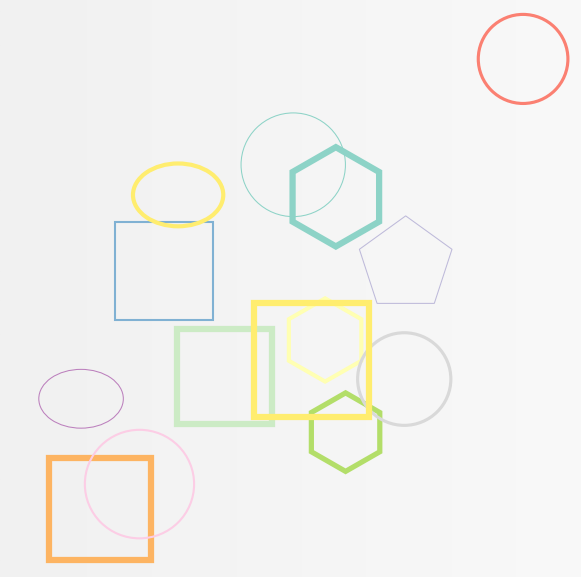[{"shape": "circle", "thickness": 0.5, "radius": 0.45, "center": [0.504, 0.714]}, {"shape": "hexagon", "thickness": 3, "radius": 0.43, "center": [0.578, 0.658]}, {"shape": "hexagon", "thickness": 2, "radius": 0.36, "center": [0.559, 0.41]}, {"shape": "pentagon", "thickness": 0.5, "radius": 0.42, "center": [0.698, 0.542]}, {"shape": "circle", "thickness": 1.5, "radius": 0.39, "center": [0.9, 0.897]}, {"shape": "square", "thickness": 1, "radius": 0.42, "center": [0.282, 0.529]}, {"shape": "square", "thickness": 3, "radius": 0.44, "center": [0.172, 0.118]}, {"shape": "hexagon", "thickness": 2.5, "radius": 0.34, "center": [0.595, 0.251]}, {"shape": "circle", "thickness": 1, "radius": 0.47, "center": [0.24, 0.161]}, {"shape": "circle", "thickness": 1.5, "radius": 0.4, "center": [0.695, 0.343]}, {"shape": "oval", "thickness": 0.5, "radius": 0.36, "center": [0.139, 0.309]}, {"shape": "square", "thickness": 3, "radius": 0.41, "center": [0.387, 0.347]}, {"shape": "square", "thickness": 3, "radius": 0.5, "center": [0.536, 0.376]}, {"shape": "oval", "thickness": 2, "radius": 0.39, "center": [0.306, 0.662]}]